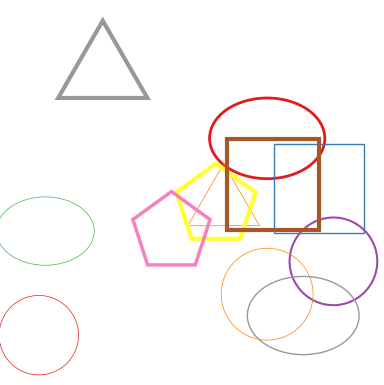[{"shape": "oval", "thickness": 2, "radius": 0.75, "center": [0.694, 0.641]}, {"shape": "circle", "thickness": 0.5, "radius": 0.52, "center": [0.101, 0.129]}, {"shape": "square", "thickness": 1, "radius": 0.58, "center": [0.828, 0.511]}, {"shape": "oval", "thickness": 0.5, "radius": 0.63, "center": [0.118, 0.4]}, {"shape": "circle", "thickness": 1.5, "radius": 0.57, "center": [0.866, 0.321]}, {"shape": "circle", "thickness": 0.5, "radius": 0.6, "center": [0.694, 0.236]}, {"shape": "triangle", "thickness": 0.5, "radius": 0.54, "center": [0.581, 0.468]}, {"shape": "pentagon", "thickness": 3, "radius": 0.54, "center": [0.561, 0.467]}, {"shape": "square", "thickness": 3, "radius": 0.59, "center": [0.709, 0.52]}, {"shape": "pentagon", "thickness": 2.5, "radius": 0.53, "center": [0.445, 0.397]}, {"shape": "triangle", "thickness": 3, "radius": 0.67, "center": [0.267, 0.812]}, {"shape": "oval", "thickness": 1, "radius": 0.73, "center": [0.788, 0.18]}]